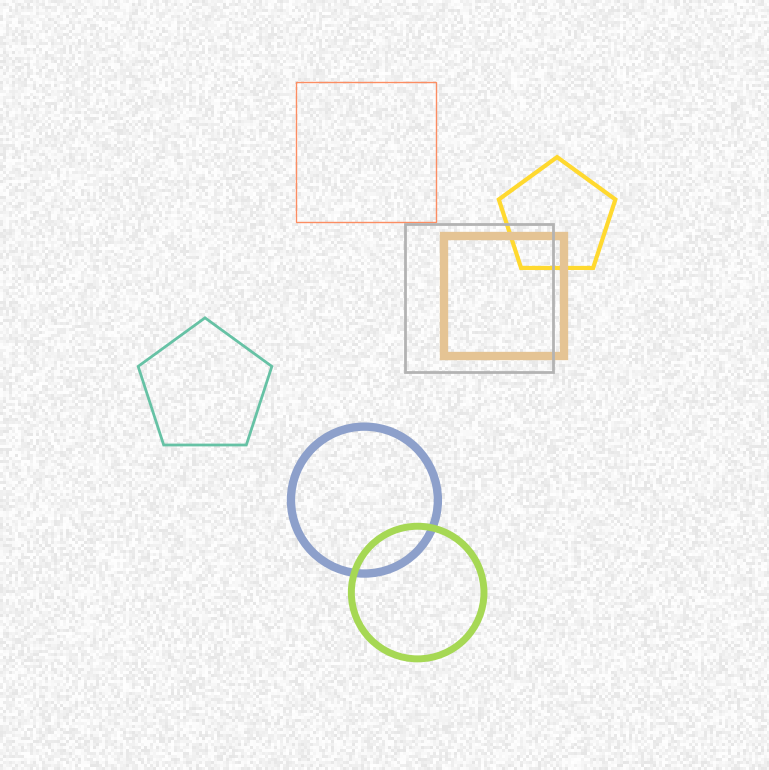[{"shape": "pentagon", "thickness": 1, "radius": 0.46, "center": [0.266, 0.496]}, {"shape": "square", "thickness": 0.5, "radius": 0.45, "center": [0.475, 0.803]}, {"shape": "circle", "thickness": 3, "radius": 0.48, "center": [0.473, 0.351]}, {"shape": "circle", "thickness": 2.5, "radius": 0.43, "center": [0.542, 0.23]}, {"shape": "pentagon", "thickness": 1.5, "radius": 0.4, "center": [0.723, 0.716]}, {"shape": "square", "thickness": 3, "radius": 0.39, "center": [0.654, 0.616]}, {"shape": "square", "thickness": 1, "radius": 0.48, "center": [0.622, 0.613]}]